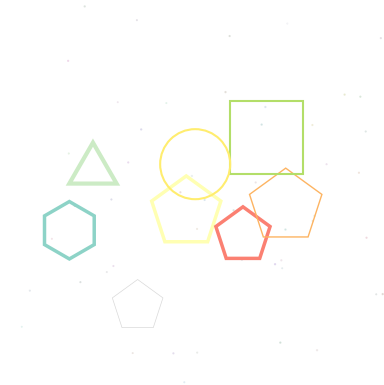[{"shape": "hexagon", "thickness": 2.5, "radius": 0.37, "center": [0.18, 0.402]}, {"shape": "pentagon", "thickness": 2.5, "radius": 0.47, "center": [0.484, 0.448]}, {"shape": "pentagon", "thickness": 2.5, "radius": 0.37, "center": [0.631, 0.389]}, {"shape": "pentagon", "thickness": 1, "radius": 0.49, "center": [0.742, 0.464]}, {"shape": "square", "thickness": 1.5, "radius": 0.48, "center": [0.692, 0.642]}, {"shape": "pentagon", "thickness": 0.5, "radius": 0.35, "center": [0.357, 0.205]}, {"shape": "triangle", "thickness": 3, "radius": 0.35, "center": [0.241, 0.559]}, {"shape": "circle", "thickness": 1.5, "radius": 0.45, "center": [0.507, 0.574]}]